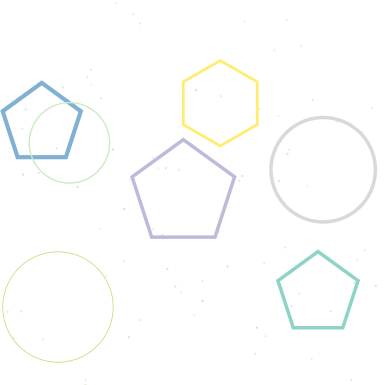[{"shape": "pentagon", "thickness": 2.5, "radius": 0.55, "center": [0.826, 0.237]}, {"shape": "pentagon", "thickness": 2.5, "radius": 0.7, "center": [0.476, 0.497]}, {"shape": "pentagon", "thickness": 3, "radius": 0.53, "center": [0.108, 0.678]}, {"shape": "circle", "thickness": 0.5, "radius": 0.72, "center": [0.151, 0.203]}, {"shape": "circle", "thickness": 2.5, "radius": 0.68, "center": [0.839, 0.559]}, {"shape": "circle", "thickness": 1, "radius": 0.52, "center": [0.18, 0.629]}, {"shape": "hexagon", "thickness": 2, "radius": 0.55, "center": [0.572, 0.732]}]